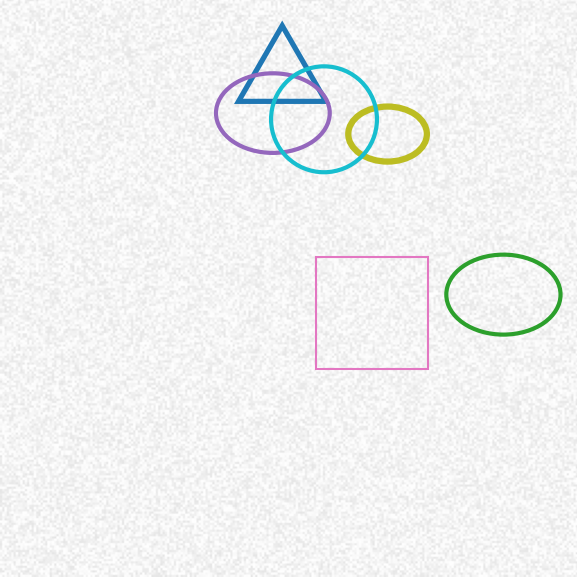[{"shape": "triangle", "thickness": 2.5, "radius": 0.44, "center": [0.489, 0.867]}, {"shape": "oval", "thickness": 2, "radius": 0.49, "center": [0.872, 0.489]}, {"shape": "oval", "thickness": 2, "radius": 0.49, "center": [0.472, 0.803]}, {"shape": "square", "thickness": 1, "radius": 0.49, "center": [0.645, 0.457]}, {"shape": "oval", "thickness": 3, "radius": 0.34, "center": [0.671, 0.767]}, {"shape": "circle", "thickness": 2, "radius": 0.46, "center": [0.561, 0.793]}]